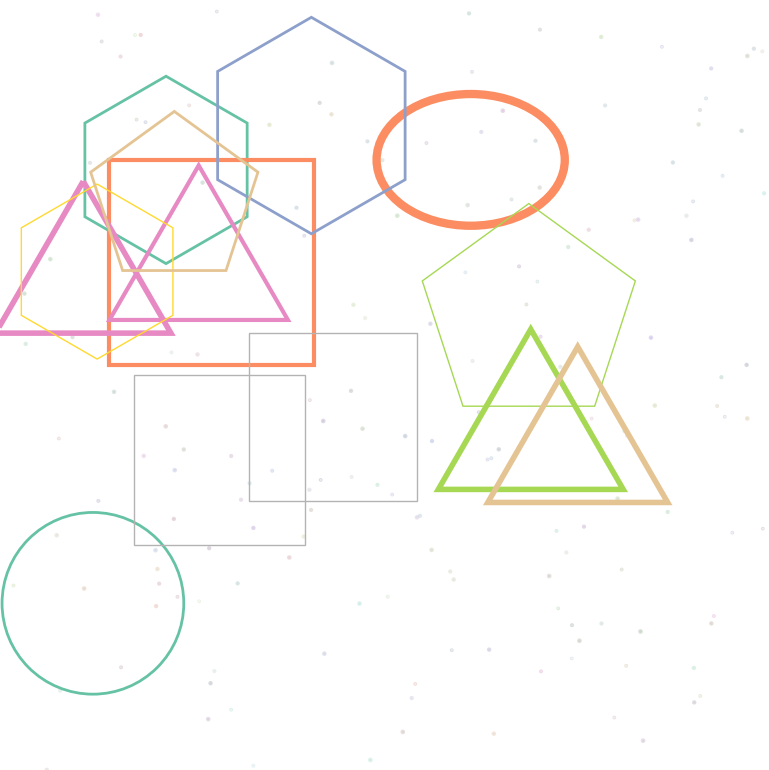[{"shape": "circle", "thickness": 1, "radius": 0.59, "center": [0.121, 0.216]}, {"shape": "hexagon", "thickness": 1, "radius": 0.61, "center": [0.216, 0.779]}, {"shape": "oval", "thickness": 3, "radius": 0.61, "center": [0.611, 0.792]}, {"shape": "square", "thickness": 1.5, "radius": 0.66, "center": [0.275, 0.659]}, {"shape": "hexagon", "thickness": 1, "radius": 0.7, "center": [0.404, 0.837]}, {"shape": "triangle", "thickness": 2, "radius": 0.66, "center": [0.108, 0.633]}, {"shape": "triangle", "thickness": 1.5, "radius": 0.67, "center": [0.258, 0.651]}, {"shape": "pentagon", "thickness": 0.5, "radius": 0.73, "center": [0.687, 0.59]}, {"shape": "triangle", "thickness": 2, "radius": 0.69, "center": [0.689, 0.434]}, {"shape": "hexagon", "thickness": 0.5, "radius": 0.57, "center": [0.126, 0.647]}, {"shape": "pentagon", "thickness": 1, "radius": 0.57, "center": [0.226, 0.741]}, {"shape": "triangle", "thickness": 2, "radius": 0.67, "center": [0.75, 0.415]}, {"shape": "square", "thickness": 0.5, "radius": 0.55, "center": [0.285, 0.402]}, {"shape": "square", "thickness": 0.5, "radius": 0.55, "center": [0.433, 0.458]}]